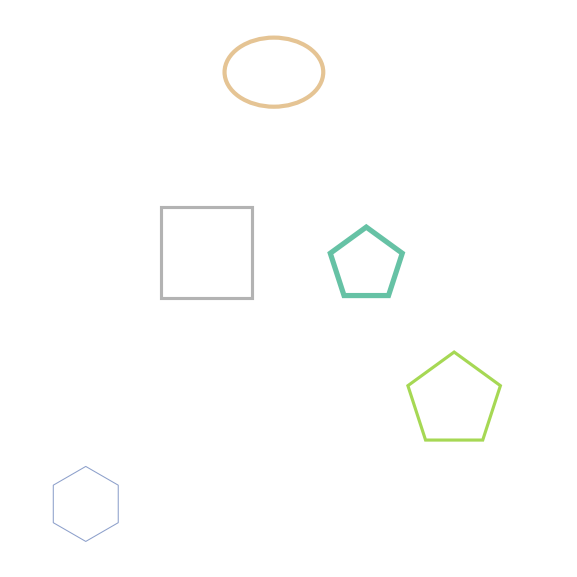[{"shape": "pentagon", "thickness": 2.5, "radius": 0.33, "center": [0.634, 0.54]}, {"shape": "hexagon", "thickness": 0.5, "radius": 0.32, "center": [0.149, 0.127]}, {"shape": "pentagon", "thickness": 1.5, "radius": 0.42, "center": [0.786, 0.305]}, {"shape": "oval", "thickness": 2, "radius": 0.43, "center": [0.474, 0.874]}, {"shape": "square", "thickness": 1.5, "radius": 0.39, "center": [0.358, 0.561]}]